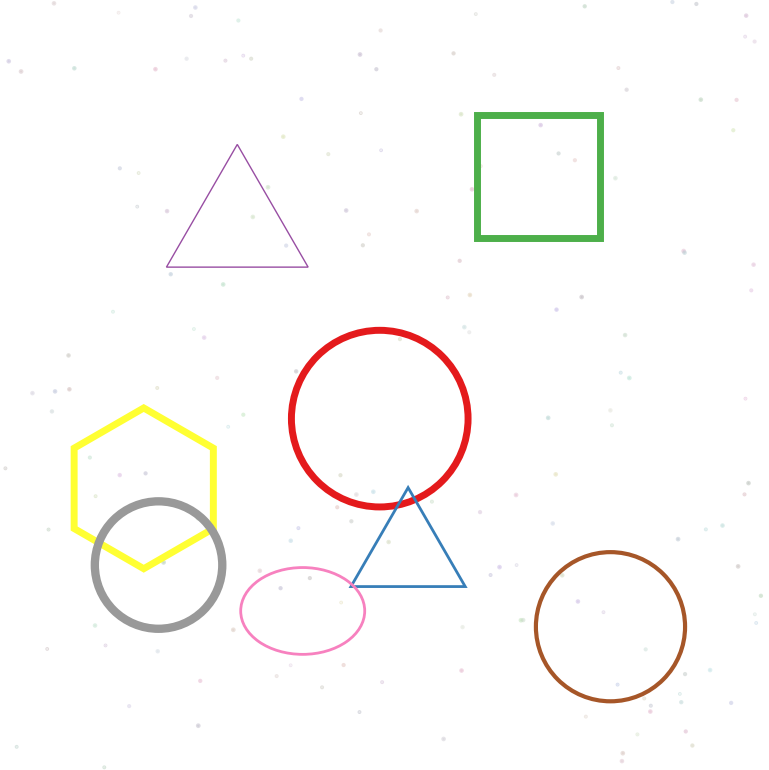[{"shape": "circle", "thickness": 2.5, "radius": 0.57, "center": [0.493, 0.456]}, {"shape": "triangle", "thickness": 1, "radius": 0.43, "center": [0.53, 0.281]}, {"shape": "square", "thickness": 2.5, "radius": 0.4, "center": [0.699, 0.771]}, {"shape": "triangle", "thickness": 0.5, "radius": 0.53, "center": [0.308, 0.706]}, {"shape": "hexagon", "thickness": 2.5, "radius": 0.52, "center": [0.187, 0.366]}, {"shape": "circle", "thickness": 1.5, "radius": 0.48, "center": [0.793, 0.186]}, {"shape": "oval", "thickness": 1, "radius": 0.4, "center": [0.393, 0.207]}, {"shape": "circle", "thickness": 3, "radius": 0.41, "center": [0.206, 0.266]}]